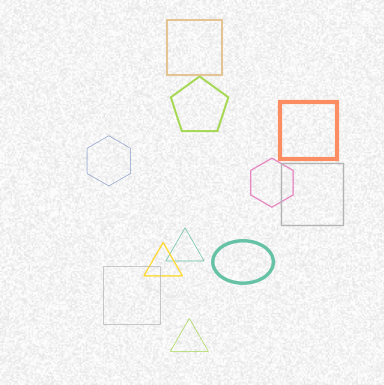[{"shape": "oval", "thickness": 2.5, "radius": 0.39, "center": [0.631, 0.32]}, {"shape": "triangle", "thickness": 0.5, "radius": 0.29, "center": [0.481, 0.351]}, {"shape": "square", "thickness": 3, "radius": 0.37, "center": [0.802, 0.661]}, {"shape": "hexagon", "thickness": 0.5, "radius": 0.33, "center": [0.283, 0.582]}, {"shape": "hexagon", "thickness": 1, "radius": 0.32, "center": [0.706, 0.525]}, {"shape": "triangle", "thickness": 0.5, "radius": 0.29, "center": [0.492, 0.116]}, {"shape": "pentagon", "thickness": 1.5, "radius": 0.39, "center": [0.518, 0.723]}, {"shape": "triangle", "thickness": 1, "radius": 0.29, "center": [0.424, 0.312]}, {"shape": "square", "thickness": 1.5, "radius": 0.36, "center": [0.505, 0.877]}, {"shape": "square", "thickness": 1, "radius": 0.4, "center": [0.81, 0.496]}, {"shape": "square", "thickness": 0.5, "radius": 0.37, "center": [0.342, 0.234]}]